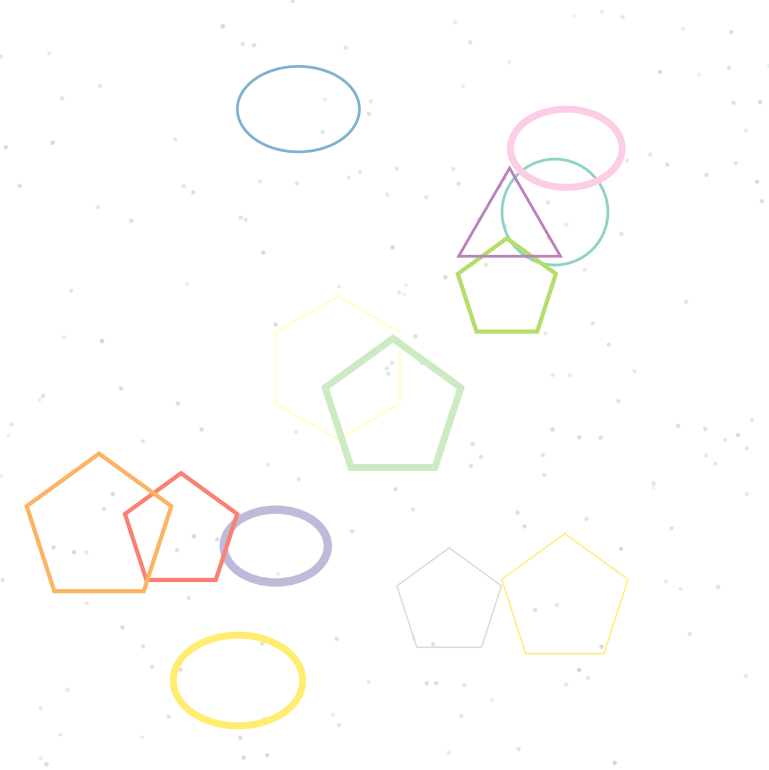[{"shape": "circle", "thickness": 1, "radius": 0.34, "center": [0.721, 0.725]}, {"shape": "hexagon", "thickness": 0.5, "radius": 0.46, "center": [0.439, 0.522]}, {"shape": "oval", "thickness": 3, "radius": 0.34, "center": [0.358, 0.291]}, {"shape": "pentagon", "thickness": 1.5, "radius": 0.38, "center": [0.235, 0.309]}, {"shape": "oval", "thickness": 1, "radius": 0.4, "center": [0.388, 0.858]}, {"shape": "pentagon", "thickness": 1.5, "radius": 0.49, "center": [0.129, 0.312]}, {"shape": "pentagon", "thickness": 1.5, "radius": 0.33, "center": [0.658, 0.624]}, {"shape": "oval", "thickness": 2.5, "radius": 0.36, "center": [0.735, 0.807]}, {"shape": "pentagon", "thickness": 0.5, "radius": 0.36, "center": [0.583, 0.217]}, {"shape": "triangle", "thickness": 1, "radius": 0.38, "center": [0.662, 0.705]}, {"shape": "pentagon", "thickness": 2.5, "radius": 0.46, "center": [0.51, 0.468]}, {"shape": "pentagon", "thickness": 0.5, "radius": 0.43, "center": [0.734, 0.221]}, {"shape": "oval", "thickness": 2.5, "radius": 0.42, "center": [0.309, 0.116]}]